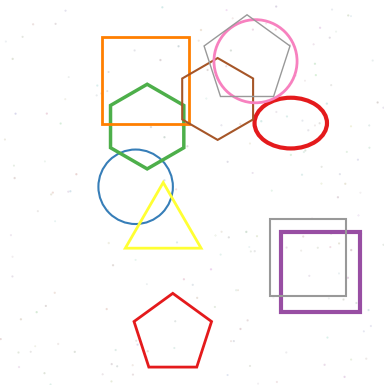[{"shape": "oval", "thickness": 3, "radius": 0.47, "center": [0.755, 0.68]}, {"shape": "pentagon", "thickness": 2, "radius": 0.53, "center": [0.449, 0.132]}, {"shape": "circle", "thickness": 1.5, "radius": 0.48, "center": [0.352, 0.515]}, {"shape": "hexagon", "thickness": 2.5, "radius": 0.55, "center": [0.382, 0.671]}, {"shape": "square", "thickness": 3, "radius": 0.52, "center": [0.833, 0.293]}, {"shape": "square", "thickness": 2, "radius": 0.57, "center": [0.378, 0.792]}, {"shape": "triangle", "thickness": 2, "radius": 0.57, "center": [0.424, 0.412]}, {"shape": "hexagon", "thickness": 1.5, "radius": 0.53, "center": [0.565, 0.743]}, {"shape": "circle", "thickness": 2, "radius": 0.54, "center": [0.664, 0.841]}, {"shape": "square", "thickness": 1.5, "radius": 0.5, "center": [0.8, 0.331]}, {"shape": "pentagon", "thickness": 1, "radius": 0.59, "center": [0.642, 0.844]}]